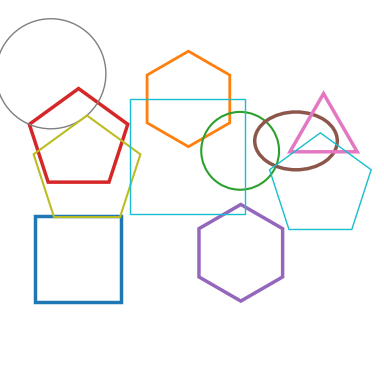[{"shape": "square", "thickness": 2.5, "radius": 0.56, "center": [0.202, 0.327]}, {"shape": "hexagon", "thickness": 2, "radius": 0.62, "center": [0.489, 0.743]}, {"shape": "circle", "thickness": 1.5, "radius": 0.51, "center": [0.624, 0.608]}, {"shape": "pentagon", "thickness": 2.5, "radius": 0.67, "center": [0.204, 0.636]}, {"shape": "hexagon", "thickness": 2.5, "radius": 0.63, "center": [0.625, 0.343]}, {"shape": "oval", "thickness": 2.5, "radius": 0.54, "center": [0.769, 0.634]}, {"shape": "triangle", "thickness": 2.5, "radius": 0.5, "center": [0.84, 0.656]}, {"shape": "circle", "thickness": 1, "radius": 0.71, "center": [0.132, 0.808]}, {"shape": "pentagon", "thickness": 1.5, "radius": 0.73, "center": [0.226, 0.554]}, {"shape": "square", "thickness": 1, "radius": 0.74, "center": [0.487, 0.594]}, {"shape": "pentagon", "thickness": 1, "radius": 0.69, "center": [0.832, 0.516]}]